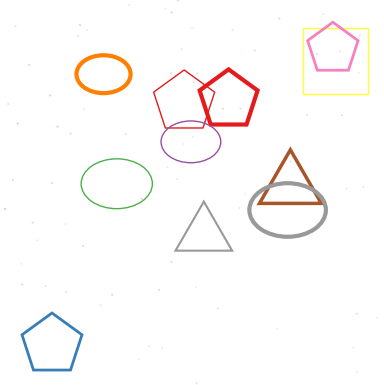[{"shape": "pentagon", "thickness": 1, "radius": 0.42, "center": [0.478, 0.735]}, {"shape": "pentagon", "thickness": 3, "radius": 0.4, "center": [0.594, 0.741]}, {"shape": "pentagon", "thickness": 2, "radius": 0.41, "center": [0.135, 0.105]}, {"shape": "oval", "thickness": 1, "radius": 0.46, "center": [0.303, 0.523]}, {"shape": "oval", "thickness": 1, "radius": 0.39, "center": [0.496, 0.632]}, {"shape": "oval", "thickness": 3, "radius": 0.35, "center": [0.269, 0.807]}, {"shape": "square", "thickness": 1, "radius": 0.42, "center": [0.872, 0.841]}, {"shape": "triangle", "thickness": 2.5, "radius": 0.46, "center": [0.754, 0.518]}, {"shape": "pentagon", "thickness": 2, "radius": 0.34, "center": [0.865, 0.873]}, {"shape": "triangle", "thickness": 1.5, "radius": 0.42, "center": [0.529, 0.391]}, {"shape": "oval", "thickness": 3, "radius": 0.5, "center": [0.747, 0.455]}]